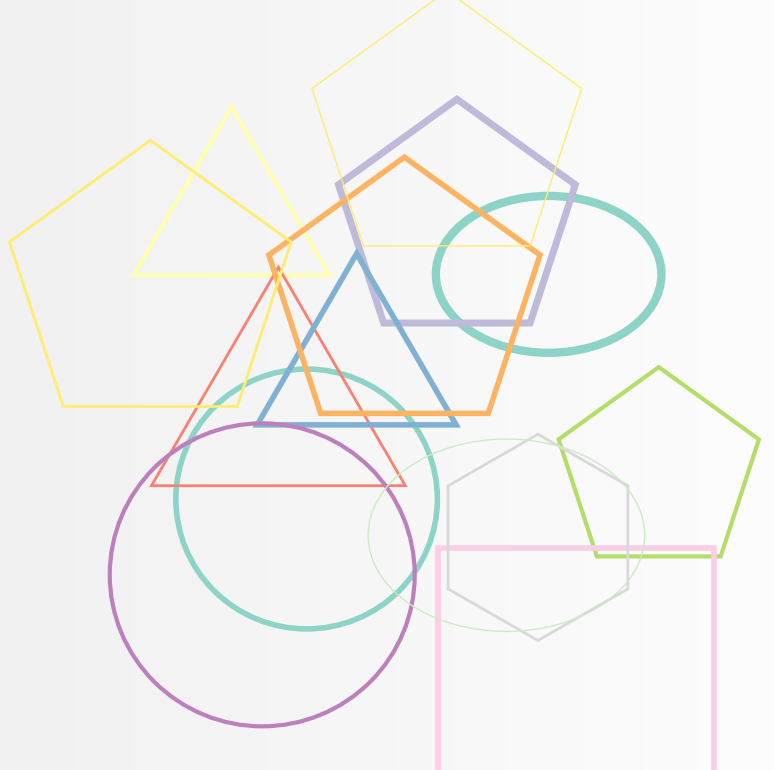[{"shape": "circle", "thickness": 2, "radius": 0.84, "center": [0.396, 0.352]}, {"shape": "oval", "thickness": 3, "radius": 0.73, "center": [0.708, 0.644]}, {"shape": "triangle", "thickness": 1.5, "radius": 0.73, "center": [0.299, 0.716]}, {"shape": "pentagon", "thickness": 2.5, "radius": 0.8, "center": [0.59, 0.711]}, {"shape": "triangle", "thickness": 1, "radius": 0.95, "center": [0.359, 0.464]}, {"shape": "triangle", "thickness": 2, "radius": 0.74, "center": [0.46, 0.522]}, {"shape": "pentagon", "thickness": 2, "radius": 0.92, "center": [0.522, 0.612]}, {"shape": "pentagon", "thickness": 1.5, "radius": 0.68, "center": [0.85, 0.387]}, {"shape": "square", "thickness": 2, "radius": 0.89, "center": [0.743, 0.11]}, {"shape": "hexagon", "thickness": 1, "radius": 0.67, "center": [0.694, 0.302]}, {"shape": "circle", "thickness": 1.5, "radius": 0.98, "center": [0.338, 0.253]}, {"shape": "oval", "thickness": 0.5, "radius": 0.89, "center": [0.653, 0.305]}, {"shape": "pentagon", "thickness": 0.5, "radius": 0.91, "center": [0.577, 0.829]}, {"shape": "pentagon", "thickness": 1, "radius": 0.96, "center": [0.194, 0.627]}]